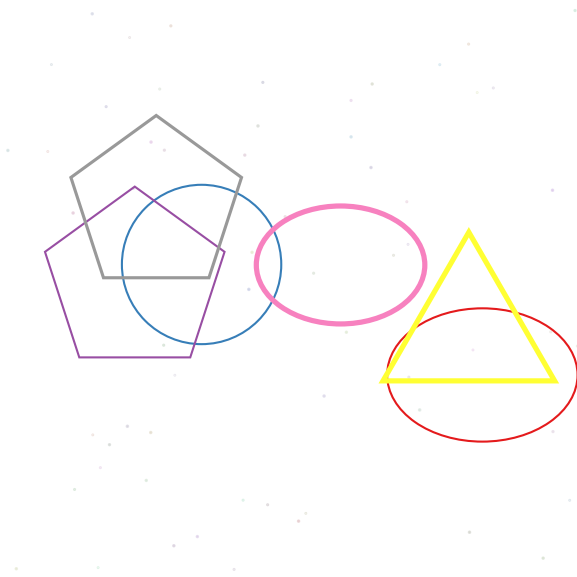[{"shape": "oval", "thickness": 1, "radius": 0.82, "center": [0.835, 0.35]}, {"shape": "circle", "thickness": 1, "radius": 0.69, "center": [0.349, 0.541]}, {"shape": "pentagon", "thickness": 1, "radius": 0.82, "center": [0.233, 0.513]}, {"shape": "triangle", "thickness": 2.5, "radius": 0.86, "center": [0.812, 0.425]}, {"shape": "oval", "thickness": 2.5, "radius": 0.73, "center": [0.59, 0.54]}, {"shape": "pentagon", "thickness": 1.5, "radius": 0.78, "center": [0.271, 0.644]}]